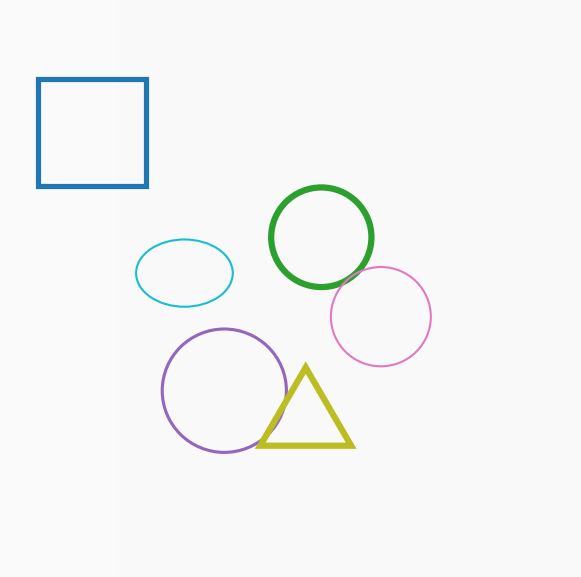[{"shape": "square", "thickness": 2.5, "radius": 0.46, "center": [0.158, 0.769]}, {"shape": "circle", "thickness": 3, "radius": 0.43, "center": [0.553, 0.588]}, {"shape": "circle", "thickness": 1.5, "radius": 0.53, "center": [0.386, 0.323]}, {"shape": "circle", "thickness": 1, "radius": 0.43, "center": [0.655, 0.451]}, {"shape": "triangle", "thickness": 3, "radius": 0.45, "center": [0.526, 0.272]}, {"shape": "oval", "thickness": 1, "radius": 0.42, "center": [0.317, 0.526]}]